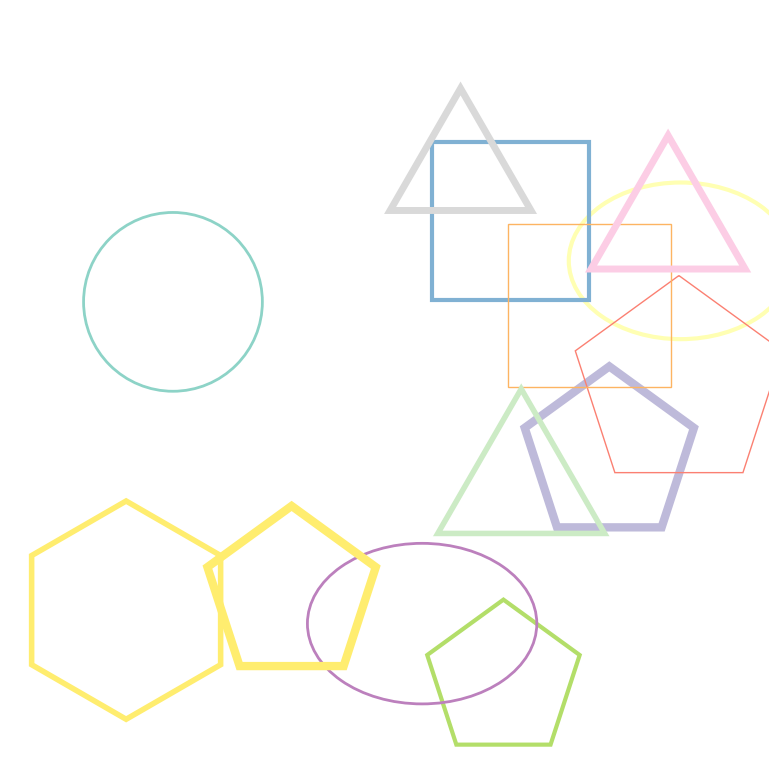[{"shape": "circle", "thickness": 1, "radius": 0.58, "center": [0.225, 0.608]}, {"shape": "oval", "thickness": 1.5, "radius": 0.73, "center": [0.884, 0.661]}, {"shape": "pentagon", "thickness": 3, "radius": 0.58, "center": [0.791, 0.409]}, {"shape": "pentagon", "thickness": 0.5, "radius": 0.71, "center": [0.882, 0.501]}, {"shape": "square", "thickness": 1.5, "radius": 0.51, "center": [0.663, 0.713]}, {"shape": "square", "thickness": 0.5, "radius": 0.53, "center": [0.765, 0.603]}, {"shape": "pentagon", "thickness": 1.5, "radius": 0.52, "center": [0.654, 0.117]}, {"shape": "triangle", "thickness": 2.5, "radius": 0.58, "center": [0.868, 0.708]}, {"shape": "triangle", "thickness": 2.5, "radius": 0.53, "center": [0.598, 0.779]}, {"shape": "oval", "thickness": 1, "radius": 0.74, "center": [0.548, 0.19]}, {"shape": "triangle", "thickness": 2, "radius": 0.63, "center": [0.677, 0.37]}, {"shape": "pentagon", "thickness": 3, "radius": 0.57, "center": [0.379, 0.228]}, {"shape": "hexagon", "thickness": 2, "radius": 0.71, "center": [0.164, 0.208]}]